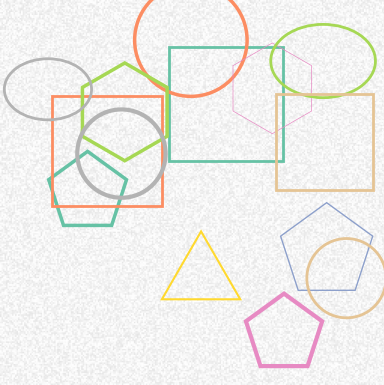[{"shape": "pentagon", "thickness": 2.5, "radius": 0.53, "center": [0.228, 0.501]}, {"shape": "square", "thickness": 2, "radius": 0.74, "center": [0.588, 0.73]}, {"shape": "circle", "thickness": 2.5, "radius": 0.73, "center": [0.496, 0.896]}, {"shape": "square", "thickness": 2, "radius": 0.71, "center": [0.279, 0.607]}, {"shape": "pentagon", "thickness": 1, "radius": 0.63, "center": [0.848, 0.348]}, {"shape": "hexagon", "thickness": 0.5, "radius": 0.59, "center": [0.707, 0.771]}, {"shape": "pentagon", "thickness": 3, "radius": 0.52, "center": [0.738, 0.133]}, {"shape": "hexagon", "thickness": 2.5, "radius": 0.63, "center": [0.324, 0.709]}, {"shape": "oval", "thickness": 2, "radius": 0.68, "center": [0.839, 0.841]}, {"shape": "triangle", "thickness": 1.5, "radius": 0.59, "center": [0.522, 0.281]}, {"shape": "square", "thickness": 2, "radius": 0.63, "center": [0.843, 0.631]}, {"shape": "circle", "thickness": 2, "radius": 0.51, "center": [0.9, 0.277]}, {"shape": "circle", "thickness": 3, "radius": 0.57, "center": [0.315, 0.601]}, {"shape": "oval", "thickness": 2, "radius": 0.57, "center": [0.125, 0.768]}]